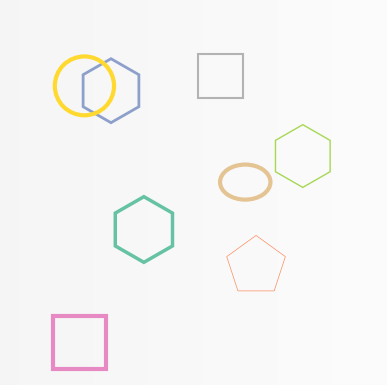[{"shape": "hexagon", "thickness": 2.5, "radius": 0.43, "center": [0.371, 0.404]}, {"shape": "pentagon", "thickness": 0.5, "radius": 0.4, "center": [0.661, 0.309]}, {"shape": "hexagon", "thickness": 2, "radius": 0.42, "center": [0.286, 0.764]}, {"shape": "square", "thickness": 3, "radius": 0.34, "center": [0.204, 0.111]}, {"shape": "hexagon", "thickness": 1, "radius": 0.41, "center": [0.781, 0.595]}, {"shape": "circle", "thickness": 3, "radius": 0.38, "center": [0.218, 0.777]}, {"shape": "oval", "thickness": 3, "radius": 0.33, "center": [0.633, 0.527]}, {"shape": "square", "thickness": 1.5, "radius": 0.29, "center": [0.57, 0.802]}]